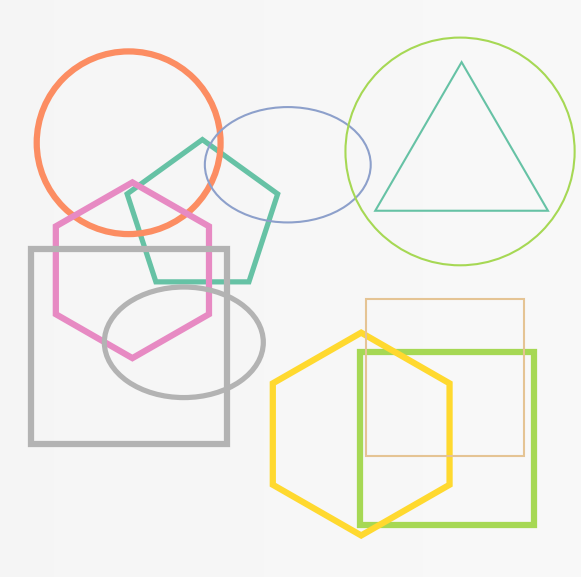[{"shape": "pentagon", "thickness": 2.5, "radius": 0.68, "center": [0.348, 0.621]}, {"shape": "triangle", "thickness": 1, "radius": 0.86, "center": [0.794, 0.72]}, {"shape": "circle", "thickness": 3, "radius": 0.79, "center": [0.221, 0.752]}, {"shape": "oval", "thickness": 1, "radius": 0.71, "center": [0.495, 0.714]}, {"shape": "hexagon", "thickness": 3, "radius": 0.76, "center": [0.228, 0.531]}, {"shape": "circle", "thickness": 1, "radius": 0.99, "center": [0.791, 0.737]}, {"shape": "square", "thickness": 3, "radius": 0.75, "center": [0.769, 0.24]}, {"shape": "hexagon", "thickness": 3, "radius": 0.88, "center": [0.621, 0.248]}, {"shape": "square", "thickness": 1, "radius": 0.68, "center": [0.765, 0.346]}, {"shape": "oval", "thickness": 2.5, "radius": 0.68, "center": [0.316, 0.406]}, {"shape": "square", "thickness": 3, "radius": 0.84, "center": [0.222, 0.4]}]